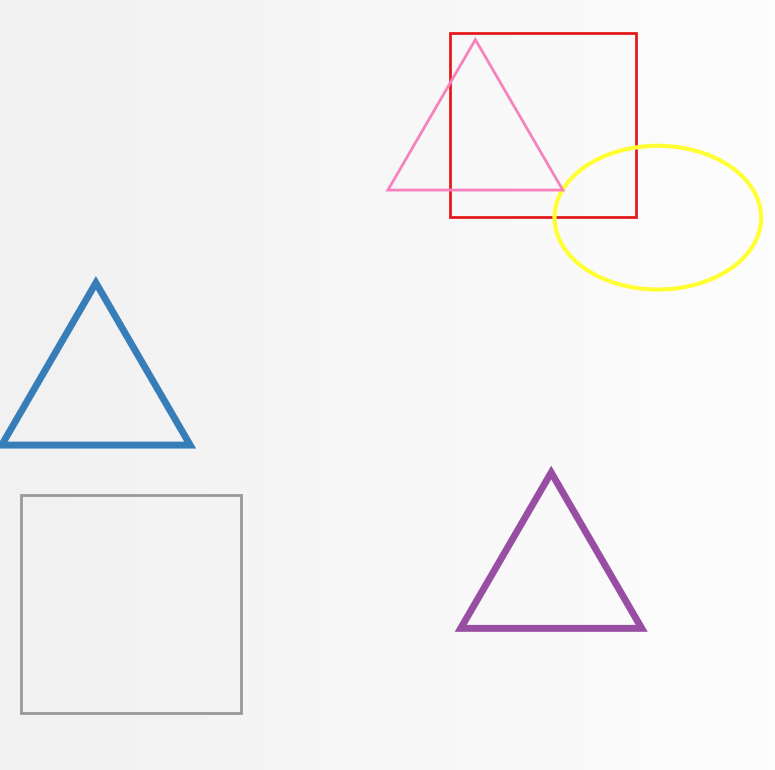[{"shape": "square", "thickness": 1, "radius": 0.6, "center": [0.7, 0.837]}, {"shape": "triangle", "thickness": 2.5, "radius": 0.7, "center": [0.124, 0.492]}, {"shape": "triangle", "thickness": 2.5, "radius": 0.67, "center": [0.711, 0.251]}, {"shape": "oval", "thickness": 1.5, "radius": 0.67, "center": [0.849, 0.717]}, {"shape": "triangle", "thickness": 1, "radius": 0.65, "center": [0.613, 0.818]}, {"shape": "square", "thickness": 1, "radius": 0.71, "center": [0.169, 0.216]}]